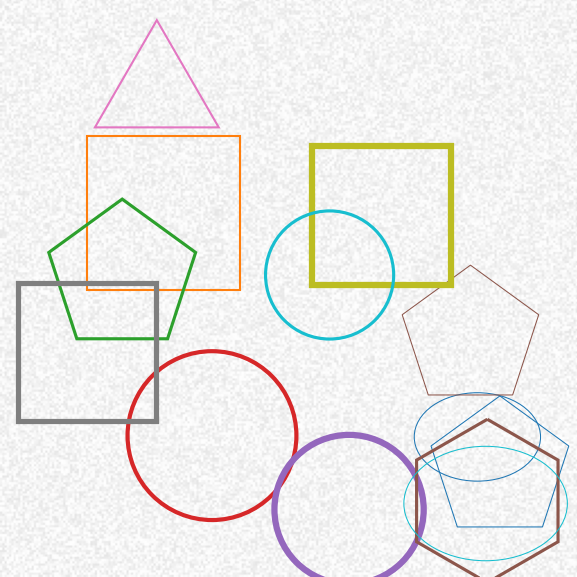[{"shape": "pentagon", "thickness": 0.5, "radius": 0.63, "center": [0.866, 0.188]}, {"shape": "oval", "thickness": 0.5, "radius": 0.55, "center": [0.827, 0.243]}, {"shape": "square", "thickness": 1, "radius": 0.66, "center": [0.283, 0.63]}, {"shape": "pentagon", "thickness": 1.5, "radius": 0.67, "center": [0.212, 0.521]}, {"shape": "circle", "thickness": 2, "radius": 0.73, "center": [0.367, 0.245]}, {"shape": "circle", "thickness": 3, "radius": 0.65, "center": [0.604, 0.117]}, {"shape": "pentagon", "thickness": 0.5, "radius": 0.62, "center": [0.815, 0.416]}, {"shape": "hexagon", "thickness": 1.5, "radius": 0.71, "center": [0.844, 0.132]}, {"shape": "triangle", "thickness": 1, "radius": 0.62, "center": [0.272, 0.84]}, {"shape": "square", "thickness": 2.5, "radius": 0.6, "center": [0.151, 0.39]}, {"shape": "square", "thickness": 3, "radius": 0.6, "center": [0.66, 0.626]}, {"shape": "oval", "thickness": 0.5, "radius": 0.71, "center": [0.841, 0.127]}, {"shape": "circle", "thickness": 1.5, "radius": 0.55, "center": [0.571, 0.523]}]